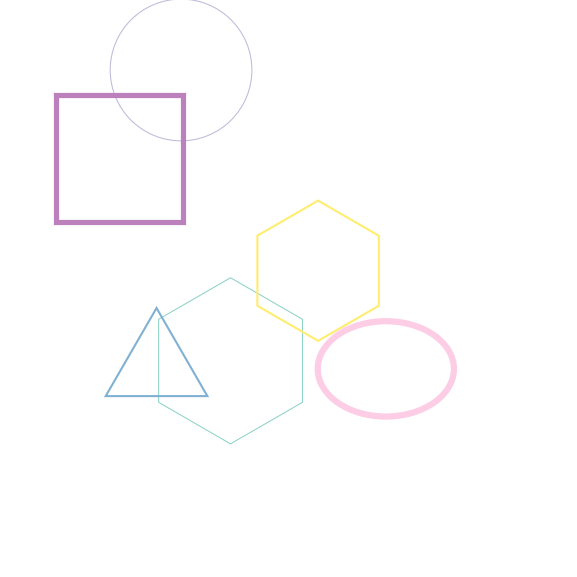[{"shape": "hexagon", "thickness": 0.5, "radius": 0.72, "center": [0.399, 0.374]}, {"shape": "circle", "thickness": 0.5, "radius": 0.61, "center": [0.314, 0.878]}, {"shape": "triangle", "thickness": 1, "radius": 0.51, "center": [0.271, 0.364]}, {"shape": "oval", "thickness": 3, "radius": 0.59, "center": [0.668, 0.36]}, {"shape": "square", "thickness": 2.5, "radius": 0.55, "center": [0.207, 0.724]}, {"shape": "hexagon", "thickness": 1, "radius": 0.61, "center": [0.551, 0.53]}]